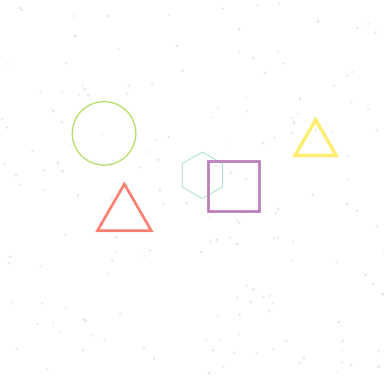[{"shape": "hexagon", "thickness": 0.5, "radius": 0.3, "center": [0.525, 0.545]}, {"shape": "triangle", "thickness": 2, "radius": 0.4, "center": [0.323, 0.441]}, {"shape": "circle", "thickness": 1, "radius": 0.41, "center": [0.27, 0.654]}, {"shape": "square", "thickness": 2, "radius": 0.33, "center": [0.607, 0.517]}, {"shape": "triangle", "thickness": 2.5, "radius": 0.31, "center": [0.82, 0.627]}]